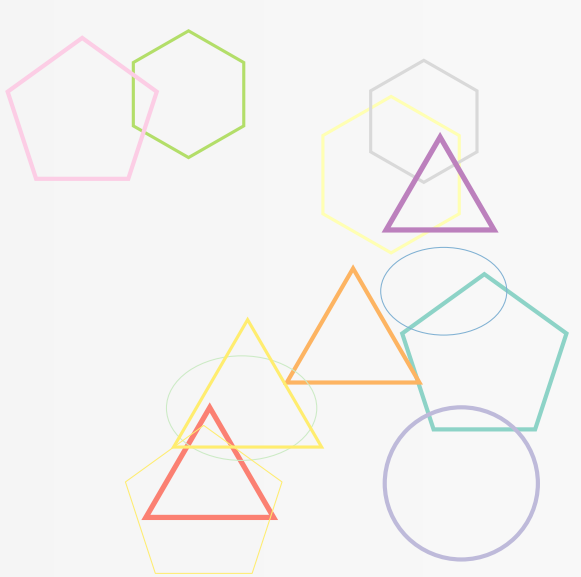[{"shape": "pentagon", "thickness": 2, "radius": 0.74, "center": [0.833, 0.376]}, {"shape": "hexagon", "thickness": 1.5, "radius": 0.68, "center": [0.673, 0.697]}, {"shape": "circle", "thickness": 2, "radius": 0.66, "center": [0.794, 0.162]}, {"shape": "triangle", "thickness": 2.5, "radius": 0.63, "center": [0.361, 0.167]}, {"shape": "oval", "thickness": 0.5, "radius": 0.54, "center": [0.763, 0.495]}, {"shape": "triangle", "thickness": 2, "radius": 0.66, "center": [0.607, 0.403]}, {"shape": "hexagon", "thickness": 1.5, "radius": 0.55, "center": [0.324, 0.836]}, {"shape": "pentagon", "thickness": 2, "radius": 0.67, "center": [0.141, 0.799]}, {"shape": "hexagon", "thickness": 1.5, "radius": 0.53, "center": [0.729, 0.789]}, {"shape": "triangle", "thickness": 2.5, "radius": 0.54, "center": [0.757, 0.655]}, {"shape": "oval", "thickness": 0.5, "radius": 0.65, "center": [0.416, 0.292]}, {"shape": "triangle", "thickness": 1.5, "radius": 0.74, "center": [0.426, 0.299]}, {"shape": "pentagon", "thickness": 0.5, "radius": 0.71, "center": [0.351, 0.121]}]